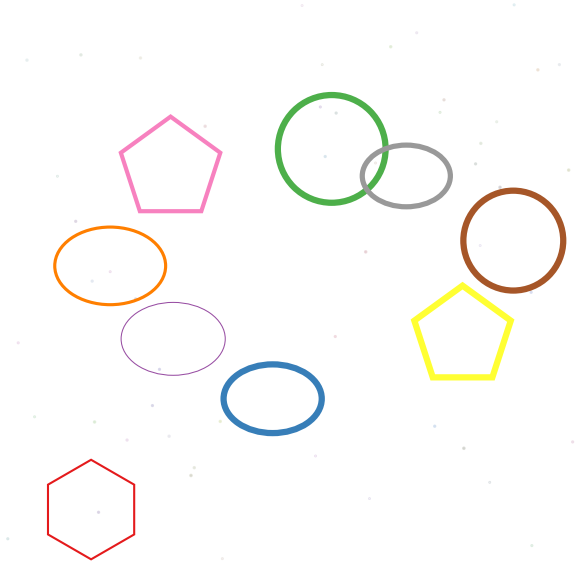[{"shape": "hexagon", "thickness": 1, "radius": 0.43, "center": [0.158, 0.117]}, {"shape": "oval", "thickness": 3, "radius": 0.42, "center": [0.472, 0.309]}, {"shape": "circle", "thickness": 3, "radius": 0.47, "center": [0.574, 0.741]}, {"shape": "oval", "thickness": 0.5, "radius": 0.45, "center": [0.3, 0.412]}, {"shape": "oval", "thickness": 1.5, "radius": 0.48, "center": [0.191, 0.539]}, {"shape": "pentagon", "thickness": 3, "radius": 0.44, "center": [0.801, 0.417]}, {"shape": "circle", "thickness": 3, "radius": 0.43, "center": [0.889, 0.582]}, {"shape": "pentagon", "thickness": 2, "radius": 0.45, "center": [0.295, 0.707]}, {"shape": "oval", "thickness": 2.5, "radius": 0.38, "center": [0.704, 0.694]}]